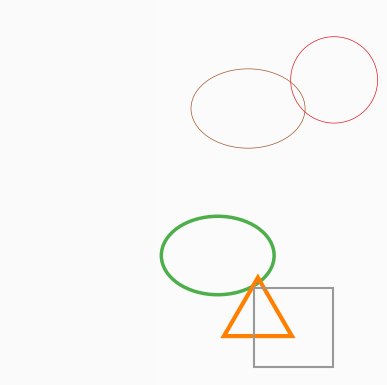[{"shape": "circle", "thickness": 0.5, "radius": 0.56, "center": [0.862, 0.792]}, {"shape": "oval", "thickness": 2.5, "radius": 0.73, "center": [0.562, 0.336]}, {"shape": "triangle", "thickness": 3, "radius": 0.51, "center": [0.666, 0.178]}, {"shape": "oval", "thickness": 0.5, "radius": 0.74, "center": [0.64, 0.718]}, {"shape": "square", "thickness": 1.5, "radius": 0.51, "center": [0.757, 0.15]}]